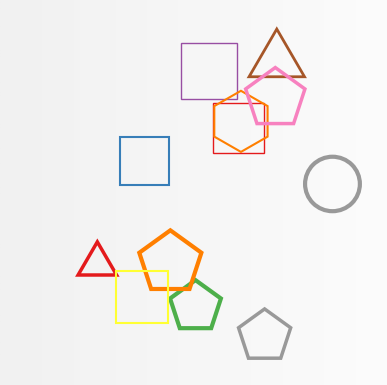[{"shape": "square", "thickness": 1, "radius": 0.33, "center": [0.615, 0.668]}, {"shape": "triangle", "thickness": 2.5, "radius": 0.29, "center": [0.251, 0.314]}, {"shape": "square", "thickness": 1.5, "radius": 0.32, "center": [0.372, 0.582]}, {"shape": "pentagon", "thickness": 3, "radius": 0.34, "center": [0.504, 0.203]}, {"shape": "square", "thickness": 1, "radius": 0.36, "center": [0.54, 0.816]}, {"shape": "hexagon", "thickness": 1.5, "radius": 0.4, "center": [0.622, 0.685]}, {"shape": "pentagon", "thickness": 3, "radius": 0.42, "center": [0.44, 0.318]}, {"shape": "square", "thickness": 1.5, "radius": 0.34, "center": [0.367, 0.229]}, {"shape": "triangle", "thickness": 2, "radius": 0.41, "center": [0.714, 0.842]}, {"shape": "pentagon", "thickness": 2.5, "radius": 0.4, "center": [0.71, 0.744]}, {"shape": "circle", "thickness": 3, "radius": 0.35, "center": [0.858, 0.522]}, {"shape": "pentagon", "thickness": 2.5, "radius": 0.35, "center": [0.683, 0.127]}]